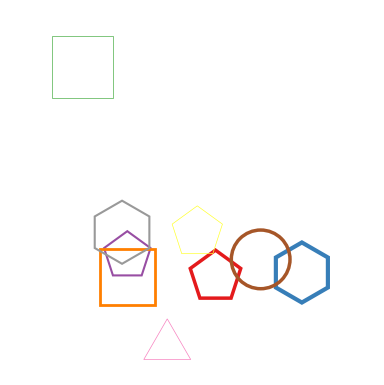[{"shape": "pentagon", "thickness": 2.5, "radius": 0.34, "center": [0.56, 0.281]}, {"shape": "hexagon", "thickness": 3, "radius": 0.39, "center": [0.784, 0.292]}, {"shape": "square", "thickness": 0.5, "radius": 0.4, "center": [0.214, 0.825]}, {"shape": "pentagon", "thickness": 1.5, "radius": 0.32, "center": [0.331, 0.336]}, {"shape": "square", "thickness": 2, "radius": 0.36, "center": [0.332, 0.28]}, {"shape": "pentagon", "thickness": 0.5, "radius": 0.34, "center": [0.512, 0.397]}, {"shape": "circle", "thickness": 2.5, "radius": 0.38, "center": [0.677, 0.326]}, {"shape": "triangle", "thickness": 0.5, "radius": 0.35, "center": [0.434, 0.101]}, {"shape": "hexagon", "thickness": 1.5, "radius": 0.41, "center": [0.317, 0.397]}]